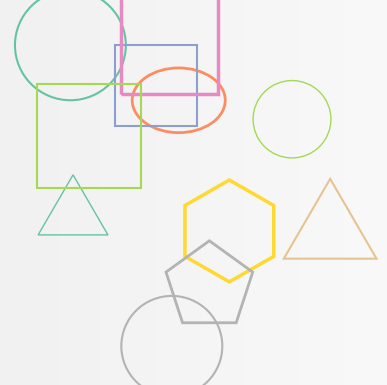[{"shape": "circle", "thickness": 1.5, "radius": 0.72, "center": [0.182, 0.883]}, {"shape": "triangle", "thickness": 1, "radius": 0.52, "center": [0.189, 0.442]}, {"shape": "oval", "thickness": 2, "radius": 0.6, "center": [0.461, 0.739]}, {"shape": "square", "thickness": 1.5, "radius": 0.53, "center": [0.402, 0.778]}, {"shape": "square", "thickness": 2.5, "radius": 0.63, "center": [0.437, 0.88]}, {"shape": "square", "thickness": 1.5, "radius": 0.67, "center": [0.229, 0.647]}, {"shape": "circle", "thickness": 1, "radius": 0.5, "center": [0.754, 0.69]}, {"shape": "hexagon", "thickness": 2.5, "radius": 0.66, "center": [0.592, 0.4]}, {"shape": "triangle", "thickness": 1.5, "radius": 0.69, "center": [0.852, 0.397]}, {"shape": "pentagon", "thickness": 2, "radius": 0.59, "center": [0.54, 0.257]}, {"shape": "circle", "thickness": 1.5, "radius": 0.65, "center": [0.443, 0.101]}]